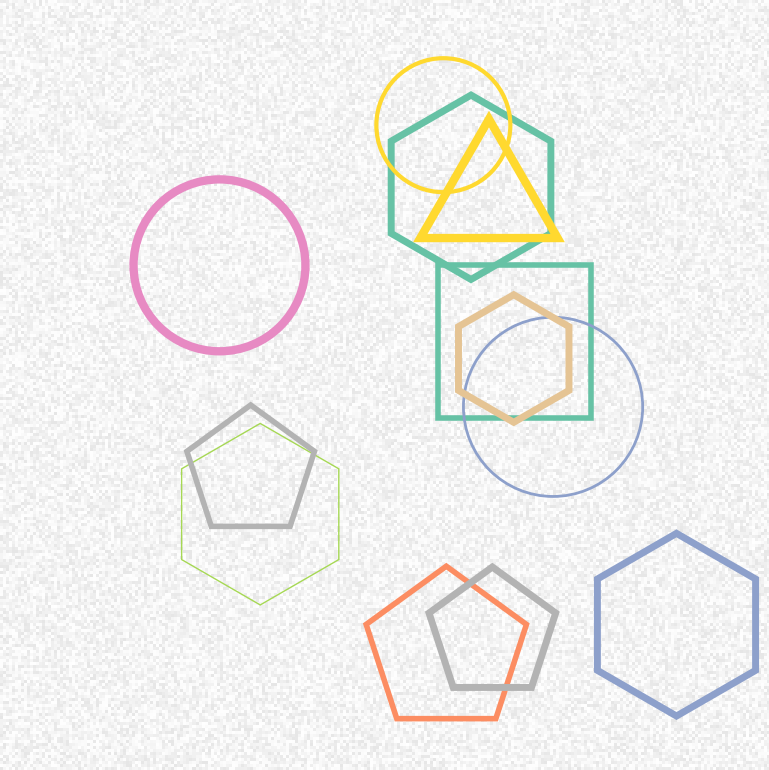[{"shape": "hexagon", "thickness": 2.5, "radius": 0.6, "center": [0.612, 0.757]}, {"shape": "square", "thickness": 2, "radius": 0.5, "center": [0.668, 0.557]}, {"shape": "pentagon", "thickness": 2, "radius": 0.55, "center": [0.58, 0.155]}, {"shape": "circle", "thickness": 1, "radius": 0.58, "center": [0.718, 0.472]}, {"shape": "hexagon", "thickness": 2.5, "radius": 0.59, "center": [0.879, 0.189]}, {"shape": "circle", "thickness": 3, "radius": 0.56, "center": [0.285, 0.655]}, {"shape": "hexagon", "thickness": 0.5, "radius": 0.59, "center": [0.338, 0.332]}, {"shape": "triangle", "thickness": 3, "radius": 0.51, "center": [0.635, 0.742]}, {"shape": "circle", "thickness": 1.5, "radius": 0.44, "center": [0.576, 0.837]}, {"shape": "hexagon", "thickness": 2.5, "radius": 0.41, "center": [0.667, 0.534]}, {"shape": "pentagon", "thickness": 2, "radius": 0.44, "center": [0.326, 0.387]}, {"shape": "pentagon", "thickness": 2.5, "radius": 0.43, "center": [0.639, 0.177]}]